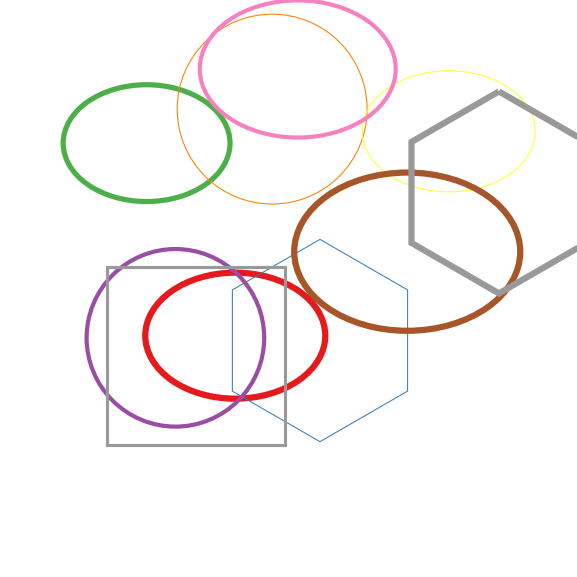[{"shape": "oval", "thickness": 3, "radius": 0.78, "center": [0.407, 0.418]}, {"shape": "hexagon", "thickness": 0.5, "radius": 0.88, "center": [0.554, 0.409]}, {"shape": "oval", "thickness": 2.5, "radius": 0.72, "center": [0.254, 0.751]}, {"shape": "circle", "thickness": 2, "radius": 0.77, "center": [0.304, 0.414]}, {"shape": "circle", "thickness": 0.5, "radius": 0.82, "center": [0.471, 0.81]}, {"shape": "oval", "thickness": 0.5, "radius": 0.75, "center": [0.777, 0.772]}, {"shape": "oval", "thickness": 3, "radius": 0.98, "center": [0.705, 0.563]}, {"shape": "oval", "thickness": 2, "radius": 0.85, "center": [0.516, 0.88]}, {"shape": "hexagon", "thickness": 3, "radius": 0.87, "center": [0.864, 0.666]}, {"shape": "square", "thickness": 1.5, "radius": 0.77, "center": [0.339, 0.383]}]